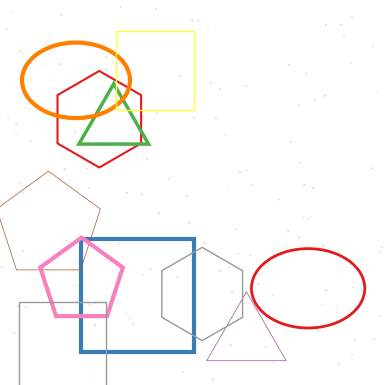[{"shape": "oval", "thickness": 2, "radius": 0.74, "center": [0.8, 0.251]}, {"shape": "hexagon", "thickness": 1.5, "radius": 0.63, "center": [0.258, 0.69]}, {"shape": "square", "thickness": 3, "radius": 0.73, "center": [0.357, 0.232]}, {"shape": "triangle", "thickness": 2.5, "radius": 0.52, "center": [0.295, 0.678]}, {"shape": "triangle", "thickness": 0.5, "radius": 0.6, "center": [0.64, 0.123]}, {"shape": "oval", "thickness": 3, "radius": 0.7, "center": [0.197, 0.791]}, {"shape": "square", "thickness": 1, "radius": 0.51, "center": [0.402, 0.817]}, {"shape": "pentagon", "thickness": 0.5, "radius": 0.71, "center": [0.126, 0.414]}, {"shape": "pentagon", "thickness": 3, "radius": 0.56, "center": [0.212, 0.27]}, {"shape": "hexagon", "thickness": 1, "radius": 0.61, "center": [0.525, 0.236]}, {"shape": "square", "thickness": 1, "radius": 0.57, "center": [0.162, 0.101]}]